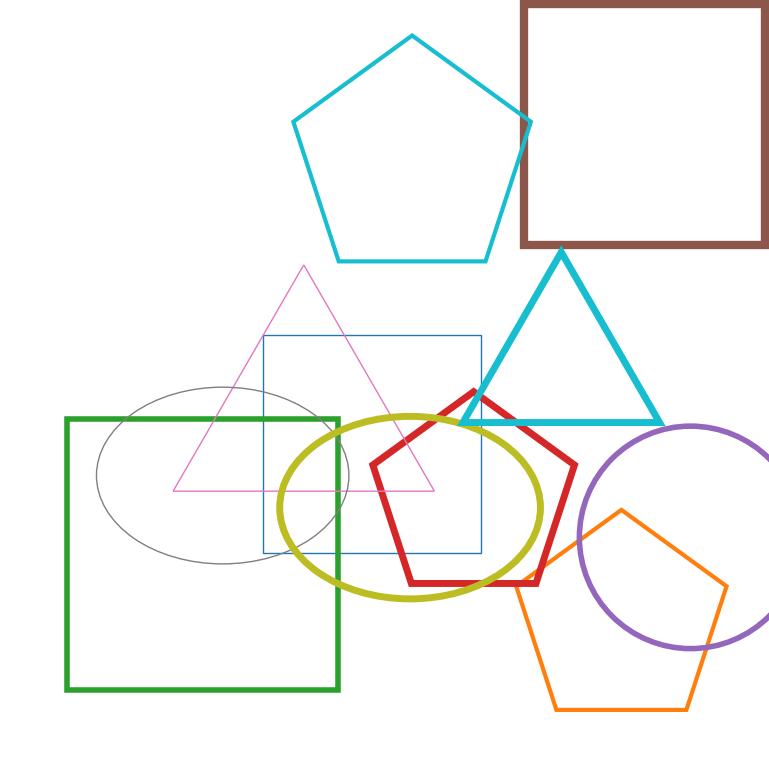[{"shape": "square", "thickness": 0.5, "radius": 0.71, "center": [0.483, 0.424]}, {"shape": "pentagon", "thickness": 1.5, "radius": 0.72, "center": [0.807, 0.194]}, {"shape": "square", "thickness": 2, "radius": 0.88, "center": [0.263, 0.28]}, {"shape": "pentagon", "thickness": 2.5, "radius": 0.69, "center": [0.615, 0.354]}, {"shape": "circle", "thickness": 2, "radius": 0.72, "center": [0.897, 0.302]}, {"shape": "square", "thickness": 3, "radius": 0.78, "center": [0.837, 0.838]}, {"shape": "triangle", "thickness": 0.5, "radius": 0.98, "center": [0.394, 0.46]}, {"shape": "oval", "thickness": 0.5, "radius": 0.82, "center": [0.289, 0.382]}, {"shape": "oval", "thickness": 2.5, "radius": 0.85, "center": [0.533, 0.341]}, {"shape": "pentagon", "thickness": 1.5, "radius": 0.81, "center": [0.535, 0.792]}, {"shape": "triangle", "thickness": 2.5, "radius": 0.74, "center": [0.729, 0.525]}]